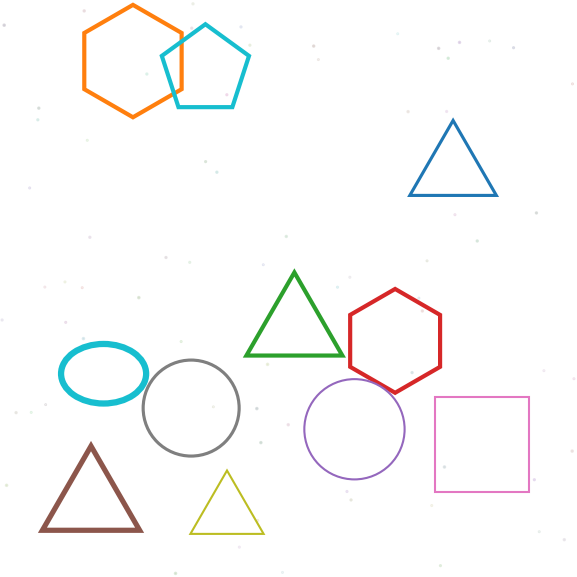[{"shape": "triangle", "thickness": 1.5, "radius": 0.43, "center": [0.785, 0.704]}, {"shape": "hexagon", "thickness": 2, "radius": 0.49, "center": [0.23, 0.893]}, {"shape": "triangle", "thickness": 2, "radius": 0.48, "center": [0.51, 0.431]}, {"shape": "hexagon", "thickness": 2, "radius": 0.45, "center": [0.684, 0.409]}, {"shape": "circle", "thickness": 1, "radius": 0.43, "center": [0.614, 0.256]}, {"shape": "triangle", "thickness": 2.5, "radius": 0.49, "center": [0.158, 0.129]}, {"shape": "square", "thickness": 1, "radius": 0.41, "center": [0.834, 0.229]}, {"shape": "circle", "thickness": 1.5, "radius": 0.42, "center": [0.331, 0.293]}, {"shape": "triangle", "thickness": 1, "radius": 0.37, "center": [0.393, 0.111]}, {"shape": "pentagon", "thickness": 2, "radius": 0.4, "center": [0.356, 0.878]}, {"shape": "oval", "thickness": 3, "radius": 0.37, "center": [0.179, 0.352]}]